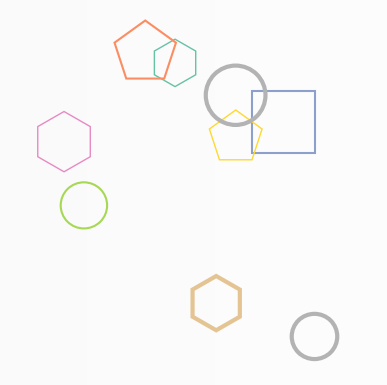[{"shape": "hexagon", "thickness": 1, "radius": 0.31, "center": [0.452, 0.837]}, {"shape": "pentagon", "thickness": 1.5, "radius": 0.42, "center": [0.375, 0.863]}, {"shape": "square", "thickness": 1.5, "radius": 0.4, "center": [0.732, 0.682]}, {"shape": "hexagon", "thickness": 1, "radius": 0.39, "center": [0.165, 0.632]}, {"shape": "circle", "thickness": 1.5, "radius": 0.3, "center": [0.217, 0.467]}, {"shape": "pentagon", "thickness": 1, "radius": 0.36, "center": [0.608, 0.643]}, {"shape": "hexagon", "thickness": 3, "radius": 0.35, "center": [0.558, 0.213]}, {"shape": "circle", "thickness": 3, "radius": 0.29, "center": [0.812, 0.126]}, {"shape": "circle", "thickness": 3, "radius": 0.39, "center": [0.608, 0.753]}]